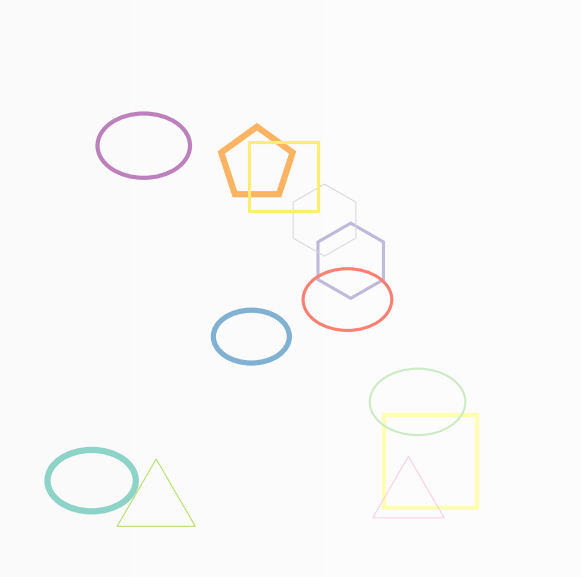[{"shape": "oval", "thickness": 3, "radius": 0.38, "center": [0.158, 0.167]}, {"shape": "square", "thickness": 2, "radius": 0.4, "center": [0.741, 0.2]}, {"shape": "hexagon", "thickness": 1.5, "radius": 0.33, "center": [0.603, 0.548]}, {"shape": "oval", "thickness": 1.5, "radius": 0.38, "center": [0.598, 0.48]}, {"shape": "oval", "thickness": 2.5, "radius": 0.33, "center": [0.432, 0.416]}, {"shape": "pentagon", "thickness": 3, "radius": 0.32, "center": [0.442, 0.715]}, {"shape": "triangle", "thickness": 0.5, "radius": 0.39, "center": [0.269, 0.127]}, {"shape": "triangle", "thickness": 0.5, "radius": 0.35, "center": [0.703, 0.138]}, {"shape": "hexagon", "thickness": 0.5, "radius": 0.31, "center": [0.558, 0.618]}, {"shape": "oval", "thickness": 2, "radius": 0.4, "center": [0.247, 0.747]}, {"shape": "oval", "thickness": 1, "radius": 0.41, "center": [0.718, 0.303]}, {"shape": "square", "thickness": 1.5, "radius": 0.3, "center": [0.487, 0.693]}]